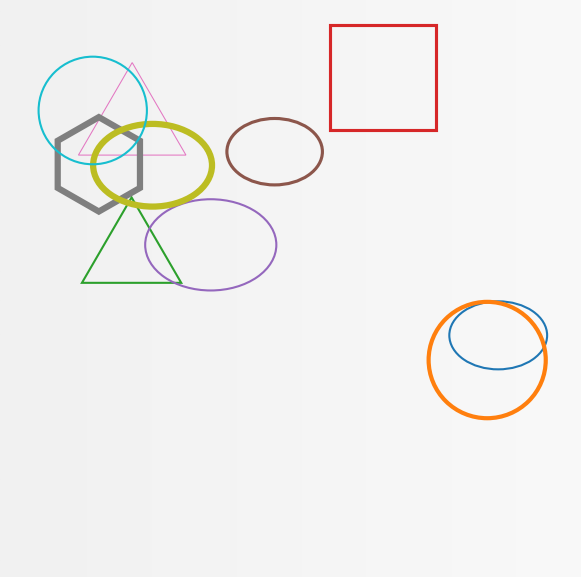[{"shape": "oval", "thickness": 1, "radius": 0.42, "center": [0.857, 0.418]}, {"shape": "circle", "thickness": 2, "radius": 0.5, "center": [0.838, 0.376]}, {"shape": "triangle", "thickness": 1, "radius": 0.49, "center": [0.226, 0.559]}, {"shape": "square", "thickness": 1.5, "radius": 0.45, "center": [0.659, 0.865]}, {"shape": "oval", "thickness": 1, "radius": 0.56, "center": [0.363, 0.575]}, {"shape": "oval", "thickness": 1.5, "radius": 0.41, "center": [0.473, 0.736]}, {"shape": "triangle", "thickness": 0.5, "radius": 0.53, "center": [0.227, 0.784]}, {"shape": "hexagon", "thickness": 3, "radius": 0.41, "center": [0.17, 0.715]}, {"shape": "oval", "thickness": 3, "radius": 0.51, "center": [0.262, 0.713]}, {"shape": "circle", "thickness": 1, "radius": 0.47, "center": [0.16, 0.808]}]